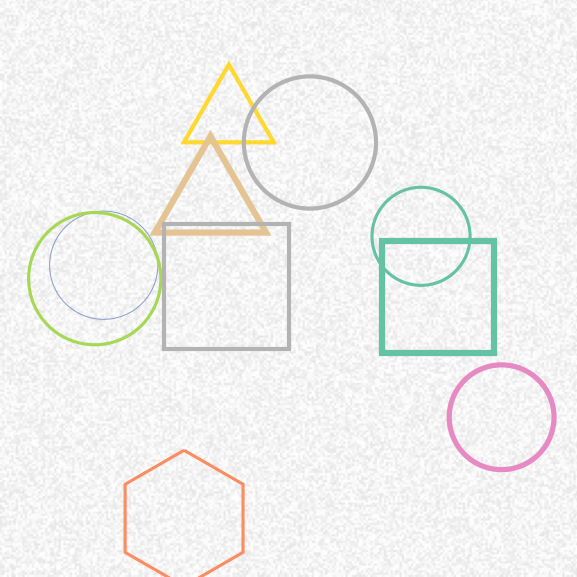[{"shape": "square", "thickness": 3, "radius": 0.49, "center": [0.759, 0.485]}, {"shape": "circle", "thickness": 1.5, "radius": 0.42, "center": [0.729, 0.59]}, {"shape": "hexagon", "thickness": 1.5, "radius": 0.59, "center": [0.319, 0.102]}, {"shape": "circle", "thickness": 0.5, "radius": 0.47, "center": [0.18, 0.54]}, {"shape": "circle", "thickness": 2.5, "radius": 0.45, "center": [0.869, 0.277]}, {"shape": "circle", "thickness": 1.5, "radius": 0.57, "center": [0.164, 0.517]}, {"shape": "triangle", "thickness": 2, "radius": 0.45, "center": [0.396, 0.798]}, {"shape": "triangle", "thickness": 3, "radius": 0.56, "center": [0.364, 0.652]}, {"shape": "square", "thickness": 2, "radius": 0.54, "center": [0.392, 0.503]}, {"shape": "circle", "thickness": 2, "radius": 0.57, "center": [0.537, 0.752]}]